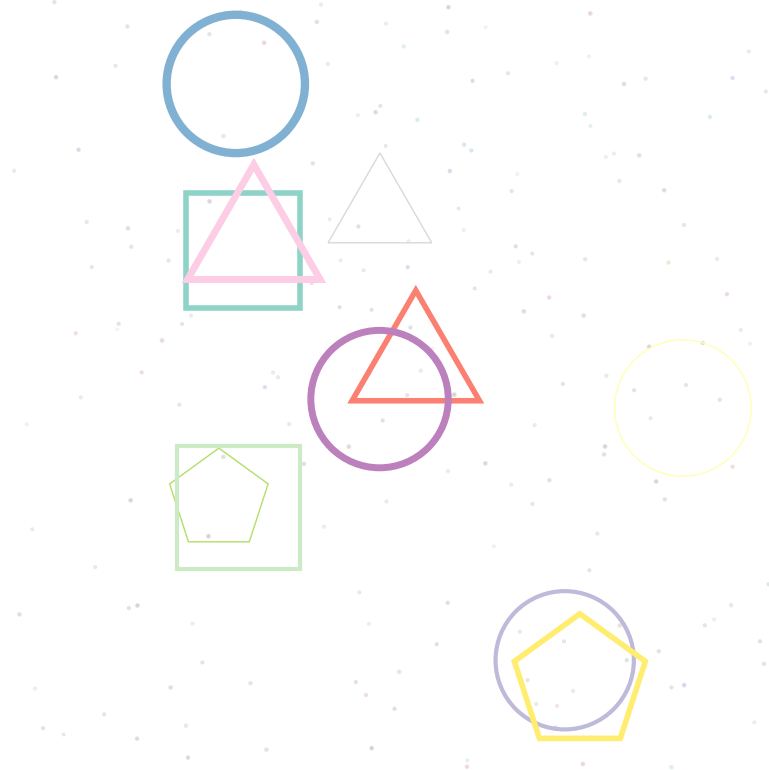[{"shape": "square", "thickness": 2, "radius": 0.37, "center": [0.316, 0.675]}, {"shape": "circle", "thickness": 0.5, "radius": 0.44, "center": [0.887, 0.47]}, {"shape": "circle", "thickness": 1.5, "radius": 0.45, "center": [0.733, 0.143]}, {"shape": "triangle", "thickness": 2, "radius": 0.48, "center": [0.54, 0.527]}, {"shape": "circle", "thickness": 3, "radius": 0.45, "center": [0.306, 0.891]}, {"shape": "pentagon", "thickness": 0.5, "radius": 0.34, "center": [0.284, 0.351]}, {"shape": "triangle", "thickness": 2.5, "radius": 0.5, "center": [0.33, 0.687]}, {"shape": "triangle", "thickness": 0.5, "radius": 0.39, "center": [0.493, 0.724]}, {"shape": "circle", "thickness": 2.5, "radius": 0.45, "center": [0.493, 0.482]}, {"shape": "square", "thickness": 1.5, "radius": 0.4, "center": [0.309, 0.341]}, {"shape": "pentagon", "thickness": 2, "radius": 0.45, "center": [0.753, 0.113]}]